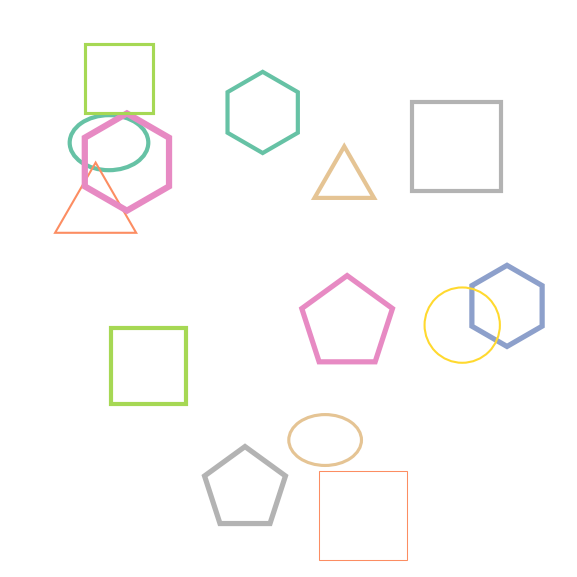[{"shape": "oval", "thickness": 2, "radius": 0.34, "center": [0.189, 0.752]}, {"shape": "hexagon", "thickness": 2, "radius": 0.35, "center": [0.455, 0.804]}, {"shape": "triangle", "thickness": 1, "radius": 0.41, "center": [0.166, 0.637]}, {"shape": "square", "thickness": 0.5, "radius": 0.38, "center": [0.628, 0.107]}, {"shape": "hexagon", "thickness": 2.5, "radius": 0.35, "center": [0.878, 0.469]}, {"shape": "hexagon", "thickness": 3, "radius": 0.42, "center": [0.22, 0.719]}, {"shape": "pentagon", "thickness": 2.5, "radius": 0.41, "center": [0.601, 0.439]}, {"shape": "square", "thickness": 1.5, "radius": 0.3, "center": [0.206, 0.863]}, {"shape": "square", "thickness": 2, "radius": 0.33, "center": [0.257, 0.365]}, {"shape": "circle", "thickness": 1, "radius": 0.33, "center": [0.8, 0.436]}, {"shape": "triangle", "thickness": 2, "radius": 0.3, "center": [0.596, 0.686]}, {"shape": "oval", "thickness": 1.5, "radius": 0.31, "center": [0.563, 0.237]}, {"shape": "pentagon", "thickness": 2.5, "radius": 0.37, "center": [0.424, 0.152]}, {"shape": "square", "thickness": 2, "radius": 0.39, "center": [0.791, 0.746]}]